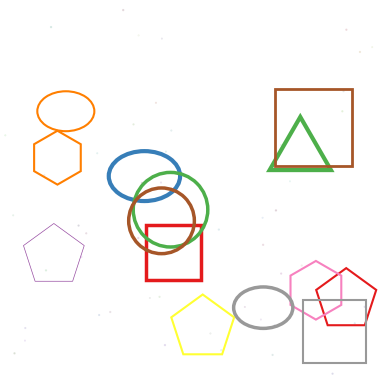[{"shape": "pentagon", "thickness": 1.5, "radius": 0.41, "center": [0.899, 0.222]}, {"shape": "square", "thickness": 2.5, "radius": 0.36, "center": [0.45, 0.344]}, {"shape": "oval", "thickness": 3, "radius": 0.46, "center": [0.375, 0.543]}, {"shape": "circle", "thickness": 2.5, "radius": 0.48, "center": [0.443, 0.455]}, {"shape": "triangle", "thickness": 3, "radius": 0.46, "center": [0.78, 0.604]}, {"shape": "pentagon", "thickness": 0.5, "radius": 0.41, "center": [0.14, 0.337]}, {"shape": "hexagon", "thickness": 1.5, "radius": 0.35, "center": [0.149, 0.59]}, {"shape": "oval", "thickness": 1.5, "radius": 0.37, "center": [0.171, 0.711]}, {"shape": "pentagon", "thickness": 1.5, "radius": 0.43, "center": [0.527, 0.149]}, {"shape": "circle", "thickness": 2.5, "radius": 0.43, "center": [0.42, 0.426]}, {"shape": "square", "thickness": 2, "radius": 0.5, "center": [0.814, 0.669]}, {"shape": "hexagon", "thickness": 1.5, "radius": 0.38, "center": [0.821, 0.246]}, {"shape": "oval", "thickness": 2.5, "radius": 0.38, "center": [0.684, 0.201]}, {"shape": "square", "thickness": 1.5, "radius": 0.41, "center": [0.869, 0.138]}]